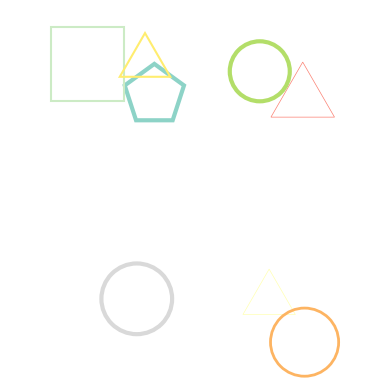[{"shape": "pentagon", "thickness": 3, "radius": 0.4, "center": [0.401, 0.753]}, {"shape": "triangle", "thickness": 0.5, "radius": 0.39, "center": [0.699, 0.222]}, {"shape": "triangle", "thickness": 0.5, "radius": 0.48, "center": [0.786, 0.743]}, {"shape": "circle", "thickness": 2, "radius": 0.44, "center": [0.791, 0.111]}, {"shape": "circle", "thickness": 3, "radius": 0.39, "center": [0.675, 0.815]}, {"shape": "circle", "thickness": 3, "radius": 0.46, "center": [0.355, 0.224]}, {"shape": "square", "thickness": 1.5, "radius": 0.48, "center": [0.228, 0.834]}, {"shape": "triangle", "thickness": 1.5, "radius": 0.38, "center": [0.377, 0.838]}]